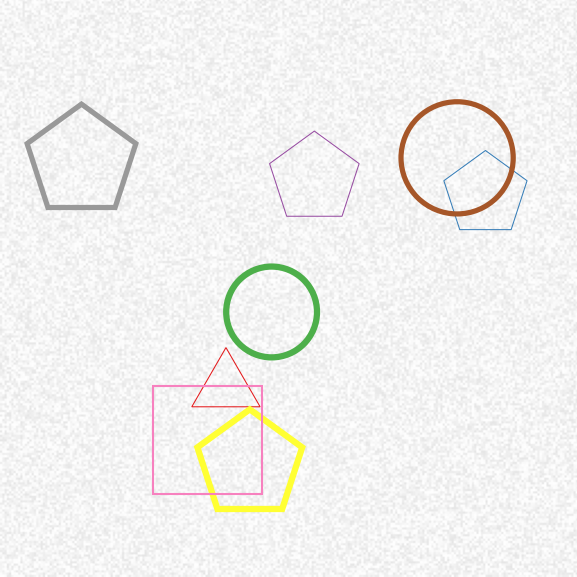[{"shape": "triangle", "thickness": 0.5, "radius": 0.34, "center": [0.391, 0.329]}, {"shape": "pentagon", "thickness": 0.5, "radius": 0.38, "center": [0.841, 0.663]}, {"shape": "circle", "thickness": 3, "radius": 0.39, "center": [0.47, 0.459]}, {"shape": "pentagon", "thickness": 0.5, "radius": 0.41, "center": [0.544, 0.691]}, {"shape": "pentagon", "thickness": 3, "radius": 0.48, "center": [0.433, 0.195]}, {"shape": "circle", "thickness": 2.5, "radius": 0.49, "center": [0.792, 0.726]}, {"shape": "square", "thickness": 1, "radius": 0.47, "center": [0.359, 0.237]}, {"shape": "pentagon", "thickness": 2.5, "radius": 0.49, "center": [0.141, 0.72]}]